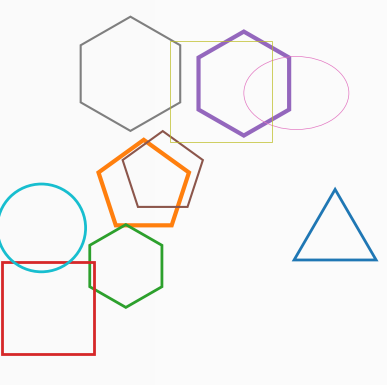[{"shape": "triangle", "thickness": 2, "radius": 0.61, "center": [0.865, 0.386]}, {"shape": "pentagon", "thickness": 3, "radius": 0.61, "center": [0.371, 0.514]}, {"shape": "hexagon", "thickness": 2, "radius": 0.54, "center": [0.325, 0.309]}, {"shape": "square", "thickness": 2, "radius": 0.6, "center": [0.124, 0.199]}, {"shape": "hexagon", "thickness": 3, "radius": 0.68, "center": [0.629, 0.783]}, {"shape": "pentagon", "thickness": 1.5, "radius": 0.54, "center": [0.42, 0.551]}, {"shape": "oval", "thickness": 0.5, "radius": 0.68, "center": [0.765, 0.758]}, {"shape": "hexagon", "thickness": 1.5, "radius": 0.74, "center": [0.337, 0.808]}, {"shape": "square", "thickness": 0.5, "radius": 0.66, "center": [0.57, 0.762]}, {"shape": "circle", "thickness": 2, "radius": 0.57, "center": [0.107, 0.408]}]